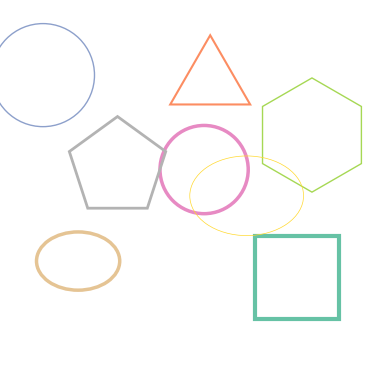[{"shape": "square", "thickness": 3, "radius": 0.54, "center": [0.771, 0.279]}, {"shape": "triangle", "thickness": 1.5, "radius": 0.6, "center": [0.546, 0.789]}, {"shape": "circle", "thickness": 1, "radius": 0.67, "center": [0.112, 0.805]}, {"shape": "circle", "thickness": 2.5, "radius": 0.57, "center": [0.53, 0.56]}, {"shape": "hexagon", "thickness": 1, "radius": 0.74, "center": [0.81, 0.649]}, {"shape": "oval", "thickness": 0.5, "radius": 0.74, "center": [0.641, 0.491]}, {"shape": "oval", "thickness": 2.5, "radius": 0.54, "center": [0.203, 0.322]}, {"shape": "pentagon", "thickness": 2, "radius": 0.66, "center": [0.305, 0.566]}]